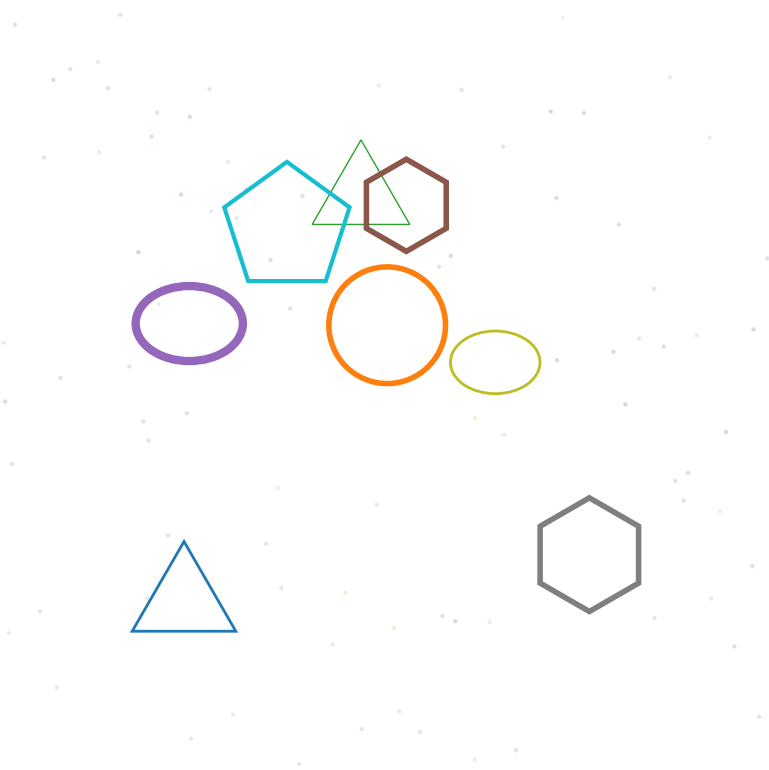[{"shape": "triangle", "thickness": 1, "radius": 0.39, "center": [0.239, 0.219]}, {"shape": "circle", "thickness": 2, "radius": 0.38, "center": [0.503, 0.578]}, {"shape": "triangle", "thickness": 0.5, "radius": 0.37, "center": [0.469, 0.745]}, {"shape": "oval", "thickness": 3, "radius": 0.35, "center": [0.246, 0.58]}, {"shape": "hexagon", "thickness": 2, "radius": 0.3, "center": [0.528, 0.733]}, {"shape": "hexagon", "thickness": 2, "radius": 0.37, "center": [0.765, 0.28]}, {"shape": "oval", "thickness": 1, "radius": 0.29, "center": [0.643, 0.529]}, {"shape": "pentagon", "thickness": 1.5, "radius": 0.43, "center": [0.373, 0.704]}]